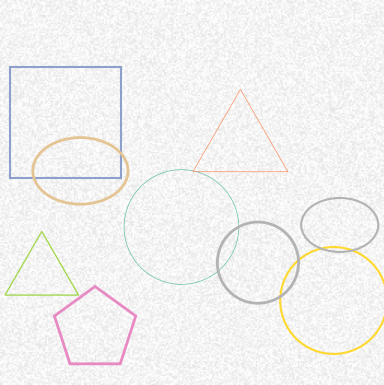[{"shape": "circle", "thickness": 0.5, "radius": 0.74, "center": [0.471, 0.41]}, {"shape": "triangle", "thickness": 0.5, "radius": 0.71, "center": [0.624, 0.625]}, {"shape": "square", "thickness": 1.5, "radius": 0.72, "center": [0.17, 0.683]}, {"shape": "pentagon", "thickness": 2, "radius": 0.56, "center": [0.247, 0.145]}, {"shape": "triangle", "thickness": 1, "radius": 0.55, "center": [0.109, 0.289]}, {"shape": "circle", "thickness": 1.5, "radius": 0.69, "center": [0.867, 0.22]}, {"shape": "oval", "thickness": 2, "radius": 0.62, "center": [0.209, 0.556]}, {"shape": "oval", "thickness": 1.5, "radius": 0.5, "center": [0.882, 0.416]}, {"shape": "circle", "thickness": 2, "radius": 0.53, "center": [0.67, 0.318]}]